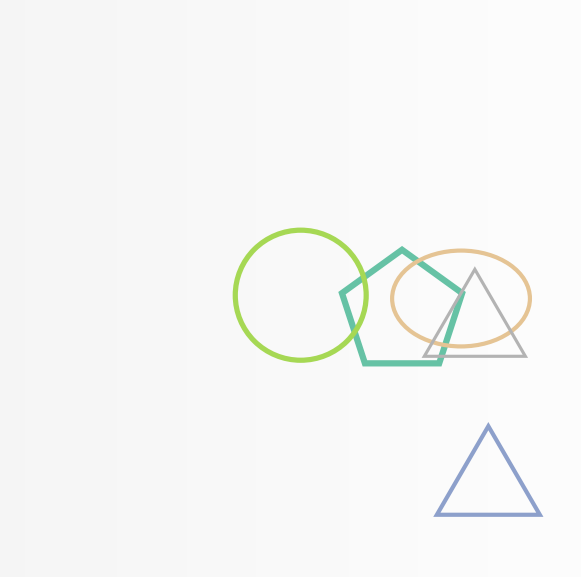[{"shape": "pentagon", "thickness": 3, "radius": 0.54, "center": [0.692, 0.458]}, {"shape": "triangle", "thickness": 2, "radius": 0.51, "center": [0.84, 0.159]}, {"shape": "circle", "thickness": 2.5, "radius": 0.56, "center": [0.517, 0.488]}, {"shape": "oval", "thickness": 2, "radius": 0.59, "center": [0.793, 0.482]}, {"shape": "triangle", "thickness": 1.5, "radius": 0.5, "center": [0.817, 0.432]}]